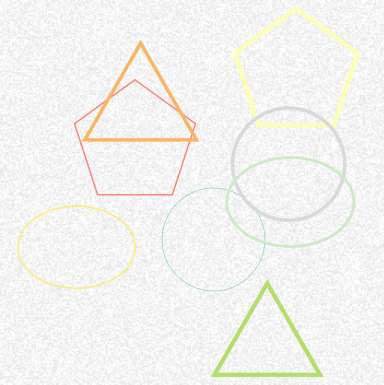[{"shape": "circle", "thickness": 0.5, "radius": 0.67, "center": [0.555, 0.378]}, {"shape": "pentagon", "thickness": 3, "radius": 0.84, "center": [0.769, 0.811]}, {"shape": "pentagon", "thickness": 1, "radius": 0.83, "center": [0.351, 0.628]}, {"shape": "triangle", "thickness": 2.5, "radius": 0.84, "center": [0.365, 0.72]}, {"shape": "triangle", "thickness": 3, "radius": 0.79, "center": [0.694, 0.106]}, {"shape": "circle", "thickness": 2.5, "radius": 0.73, "center": [0.75, 0.574]}, {"shape": "oval", "thickness": 2, "radius": 0.83, "center": [0.754, 0.475]}, {"shape": "oval", "thickness": 1, "radius": 0.76, "center": [0.199, 0.358]}]